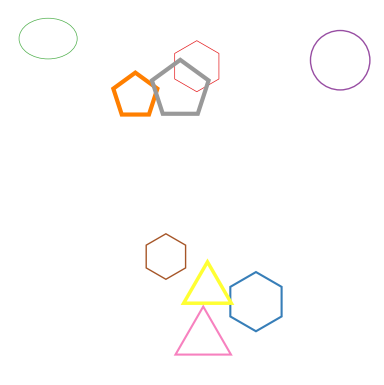[{"shape": "hexagon", "thickness": 0.5, "radius": 0.33, "center": [0.511, 0.828]}, {"shape": "hexagon", "thickness": 1.5, "radius": 0.38, "center": [0.665, 0.216]}, {"shape": "oval", "thickness": 0.5, "radius": 0.38, "center": [0.125, 0.9]}, {"shape": "circle", "thickness": 1, "radius": 0.39, "center": [0.884, 0.844]}, {"shape": "pentagon", "thickness": 3, "radius": 0.3, "center": [0.352, 0.751]}, {"shape": "triangle", "thickness": 2.5, "radius": 0.36, "center": [0.539, 0.248]}, {"shape": "hexagon", "thickness": 1, "radius": 0.3, "center": [0.431, 0.334]}, {"shape": "triangle", "thickness": 1.5, "radius": 0.42, "center": [0.528, 0.121]}, {"shape": "pentagon", "thickness": 3, "radius": 0.39, "center": [0.468, 0.767]}]